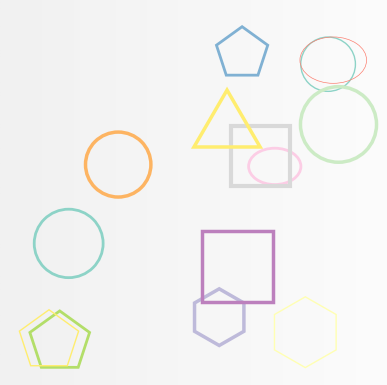[{"shape": "circle", "thickness": 2, "radius": 0.44, "center": [0.177, 0.368]}, {"shape": "circle", "thickness": 1, "radius": 0.35, "center": [0.847, 0.833]}, {"shape": "hexagon", "thickness": 1, "radius": 0.46, "center": [0.788, 0.137]}, {"shape": "hexagon", "thickness": 2.5, "radius": 0.37, "center": [0.566, 0.176]}, {"shape": "oval", "thickness": 0.5, "radius": 0.43, "center": [0.86, 0.844]}, {"shape": "pentagon", "thickness": 2, "radius": 0.35, "center": [0.625, 0.861]}, {"shape": "circle", "thickness": 2.5, "radius": 0.42, "center": [0.305, 0.573]}, {"shape": "pentagon", "thickness": 2, "radius": 0.41, "center": [0.154, 0.111]}, {"shape": "oval", "thickness": 2, "radius": 0.34, "center": [0.709, 0.568]}, {"shape": "square", "thickness": 3, "radius": 0.38, "center": [0.672, 0.595]}, {"shape": "square", "thickness": 2.5, "radius": 0.46, "center": [0.614, 0.307]}, {"shape": "circle", "thickness": 2.5, "radius": 0.49, "center": [0.874, 0.677]}, {"shape": "pentagon", "thickness": 1, "radius": 0.4, "center": [0.126, 0.115]}, {"shape": "triangle", "thickness": 2.5, "radius": 0.49, "center": [0.586, 0.667]}]